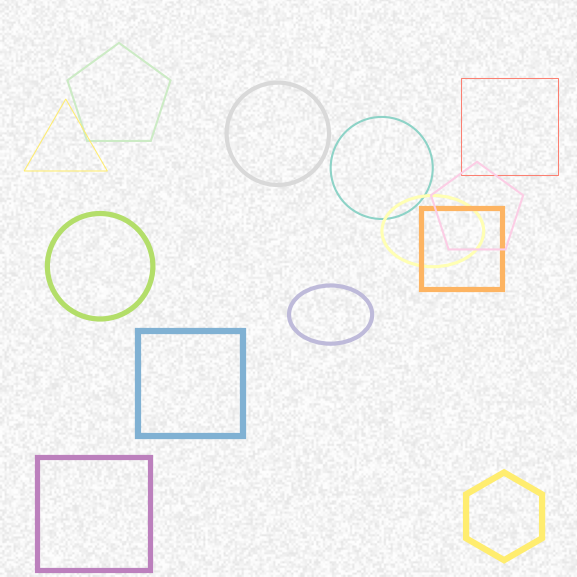[{"shape": "circle", "thickness": 1, "radius": 0.44, "center": [0.661, 0.708]}, {"shape": "oval", "thickness": 1.5, "radius": 0.44, "center": [0.749, 0.599]}, {"shape": "oval", "thickness": 2, "radius": 0.36, "center": [0.572, 0.454]}, {"shape": "square", "thickness": 0.5, "radius": 0.42, "center": [0.882, 0.78]}, {"shape": "square", "thickness": 3, "radius": 0.46, "center": [0.329, 0.335]}, {"shape": "square", "thickness": 2.5, "radius": 0.35, "center": [0.799, 0.569]}, {"shape": "circle", "thickness": 2.5, "radius": 0.46, "center": [0.173, 0.538]}, {"shape": "pentagon", "thickness": 1, "radius": 0.42, "center": [0.826, 0.635]}, {"shape": "circle", "thickness": 2, "radius": 0.44, "center": [0.481, 0.767]}, {"shape": "square", "thickness": 2.5, "radius": 0.49, "center": [0.163, 0.109]}, {"shape": "pentagon", "thickness": 1, "radius": 0.47, "center": [0.206, 0.831]}, {"shape": "hexagon", "thickness": 3, "radius": 0.38, "center": [0.873, 0.105]}, {"shape": "triangle", "thickness": 0.5, "radius": 0.42, "center": [0.114, 0.745]}]